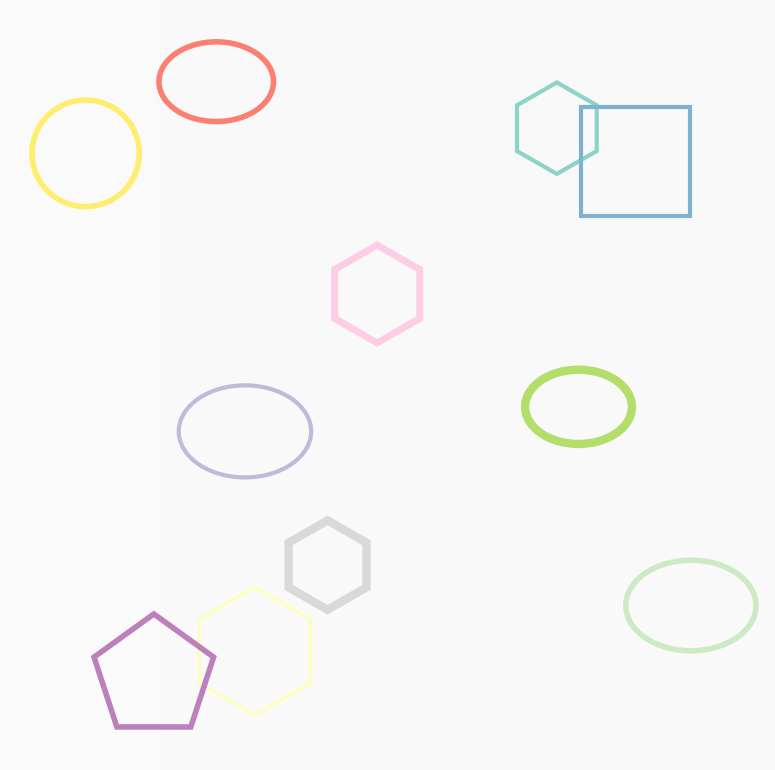[{"shape": "hexagon", "thickness": 1.5, "radius": 0.3, "center": [0.719, 0.834]}, {"shape": "hexagon", "thickness": 1, "radius": 0.41, "center": [0.329, 0.154]}, {"shape": "oval", "thickness": 1.5, "radius": 0.43, "center": [0.316, 0.44]}, {"shape": "oval", "thickness": 2, "radius": 0.37, "center": [0.279, 0.894]}, {"shape": "square", "thickness": 1.5, "radius": 0.35, "center": [0.82, 0.79]}, {"shape": "oval", "thickness": 3, "radius": 0.34, "center": [0.746, 0.472]}, {"shape": "hexagon", "thickness": 2.5, "radius": 0.32, "center": [0.487, 0.618]}, {"shape": "hexagon", "thickness": 3, "radius": 0.29, "center": [0.423, 0.266]}, {"shape": "pentagon", "thickness": 2, "radius": 0.41, "center": [0.198, 0.122]}, {"shape": "oval", "thickness": 2, "radius": 0.42, "center": [0.892, 0.214]}, {"shape": "circle", "thickness": 2, "radius": 0.35, "center": [0.11, 0.801]}]